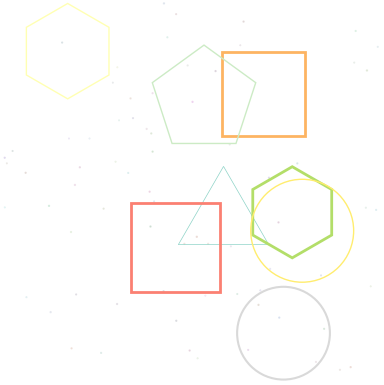[{"shape": "triangle", "thickness": 0.5, "radius": 0.68, "center": [0.581, 0.432]}, {"shape": "hexagon", "thickness": 1, "radius": 0.62, "center": [0.176, 0.867]}, {"shape": "square", "thickness": 2, "radius": 0.58, "center": [0.455, 0.357]}, {"shape": "square", "thickness": 2, "radius": 0.54, "center": [0.684, 0.756]}, {"shape": "hexagon", "thickness": 2, "radius": 0.59, "center": [0.759, 0.449]}, {"shape": "circle", "thickness": 1.5, "radius": 0.6, "center": [0.736, 0.135]}, {"shape": "pentagon", "thickness": 1, "radius": 0.71, "center": [0.53, 0.742]}, {"shape": "circle", "thickness": 1, "radius": 0.67, "center": [0.785, 0.401]}]